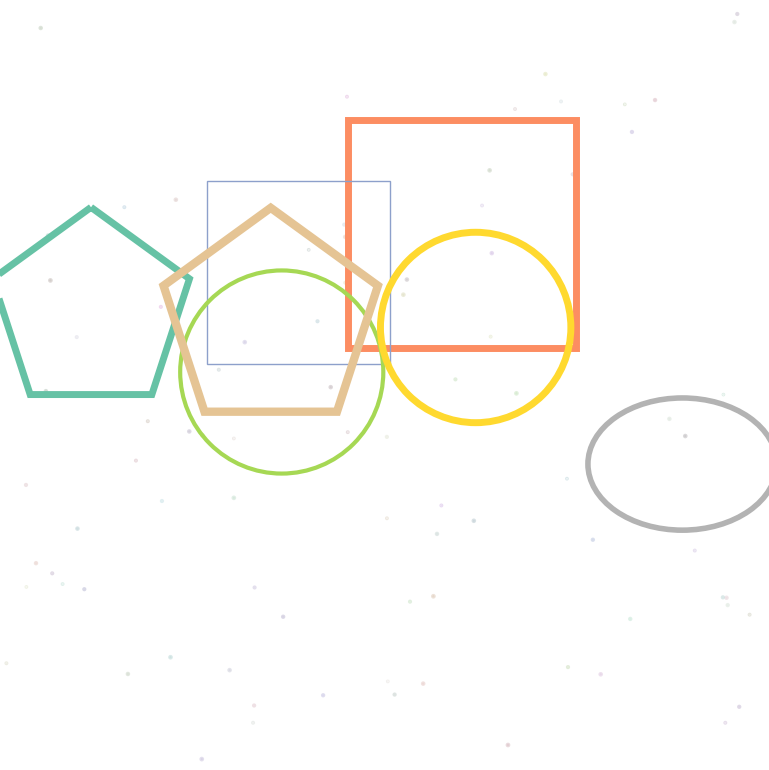[{"shape": "pentagon", "thickness": 2.5, "radius": 0.67, "center": [0.118, 0.596]}, {"shape": "square", "thickness": 2.5, "radius": 0.74, "center": [0.6, 0.696]}, {"shape": "square", "thickness": 0.5, "radius": 0.59, "center": [0.388, 0.646]}, {"shape": "circle", "thickness": 1.5, "radius": 0.66, "center": [0.366, 0.517]}, {"shape": "circle", "thickness": 2.5, "radius": 0.62, "center": [0.618, 0.575]}, {"shape": "pentagon", "thickness": 3, "radius": 0.73, "center": [0.352, 0.584]}, {"shape": "oval", "thickness": 2, "radius": 0.61, "center": [0.886, 0.397]}]